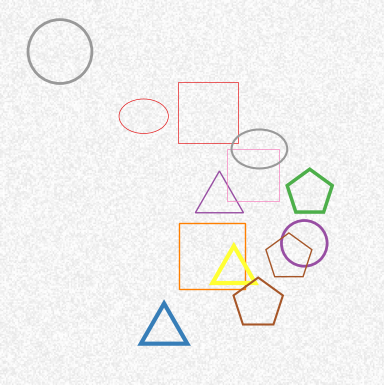[{"shape": "oval", "thickness": 0.5, "radius": 0.32, "center": [0.373, 0.698]}, {"shape": "square", "thickness": 0.5, "radius": 0.39, "center": [0.54, 0.708]}, {"shape": "triangle", "thickness": 3, "radius": 0.35, "center": [0.426, 0.142]}, {"shape": "pentagon", "thickness": 2.5, "radius": 0.31, "center": [0.804, 0.499]}, {"shape": "triangle", "thickness": 1, "radius": 0.36, "center": [0.57, 0.484]}, {"shape": "circle", "thickness": 2, "radius": 0.3, "center": [0.79, 0.368]}, {"shape": "square", "thickness": 1, "radius": 0.42, "center": [0.551, 0.335]}, {"shape": "triangle", "thickness": 3, "radius": 0.32, "center": [0.607, 0.297]}, {"shape": "pentagon", "thickness": 1.5, "radius": 0.34, "center": [0.671, 0.212]}, {"shape": "pentagon", "thickness": 1, "radius": 0.31, "center": [0.75, 0.332]}, {"shape": "square", "thickness": 0.5, "radius": 0.34, "center": [0.656, 0.545]}, {"shape": "oval", "thickness": 1.5, "radius": 0.36, "center": [0.674, 0.613]}, {"shape": "circle", "thickness": 2, "radius": 0.41, "center": [0.156, 0.866]}]